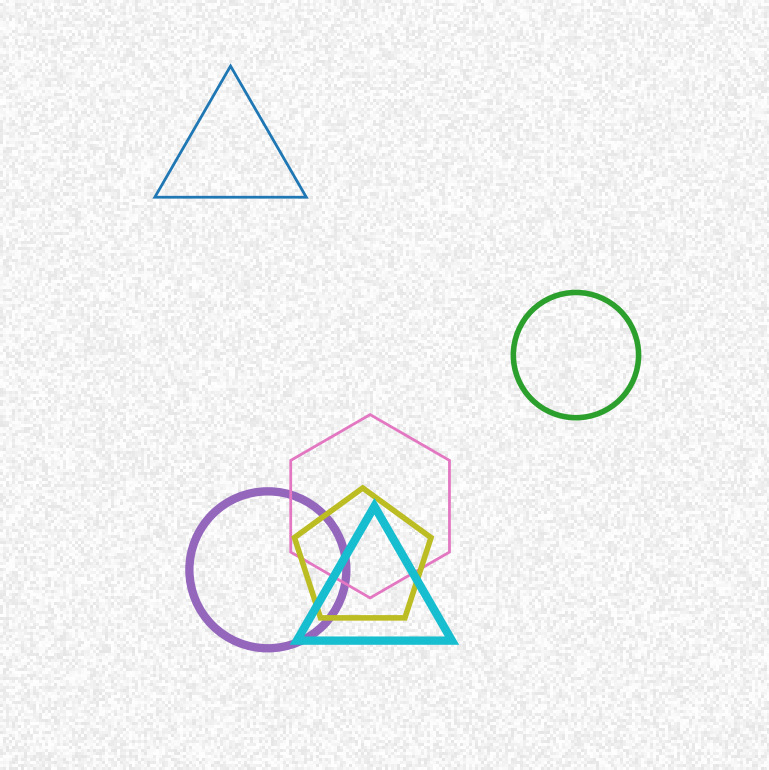[{"shape": "triangle", "thickness": 1, "radius": 0.57, "center": [0.299, 0.801]}, {"shape": "circle", "thickness": 2, "radius": 0.41, "center": [0.748, 0.539]}, {"shape": "circle", "thickness": 3, "radius": 0.51, "center": [0.348, 0.26]}, {"shape": "hexagon", "thickness": 1, "radius": 0.6, "center": [0.481, 0.343]}, {"shape": "pentagon", "thickness": 2, "radius": 0.47, "center": [0.471, 0.273]}, {"shape": "triangle", "thickness": 3, "radius": 0.58, "center": [0.486, 0.226]}]